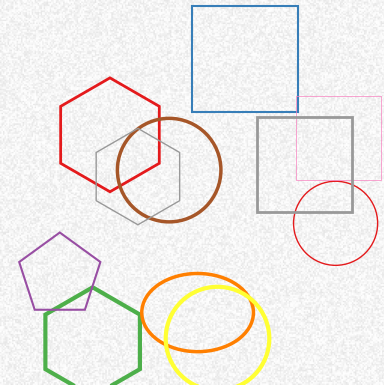[{"shape": "hexagon", "thickness": 2, "radius": 0.74, "center": [0.286, 0.65]}, {"shape": "circle", "thickness": 1, "radius": 0.55, "center": [0.872, 0.42]}, {"shape": "square", "thickness": 1.5, "radius": 0.69, "center": [0.636, 0.847]}, {"shape": "hexagon", "thickness": 3, "radius": 0.71, "center": [0.241, 0.112]}, {"shape": "pentagon", "thickness": 1.5, "radius": 0.55, "center": [0.155, 0.285]}, {"shape": "oval", "thickness": 2.5, "radius": 0.73, "center": [0.513, 0.188]}, {"shape": "circle", "thickness": 3, "radius": 0.67, "center": [0.565, 0.121]}, {"shape": "circle", "thickness": 2.5, "radius": 0.67, "center": [0.439, 0.558]}, {"shape": "square", "thickness": 0.5, "radius": 0.55, "center": [0.879, 0.642]}, {"shape": "hexagon", "thickness": 1, "radius": 0.63, "center": [0.358, 0.541]}, {"shape": "square", "thickness": 2, "radius": 0.62, "center": [0.792, 0.573]}]